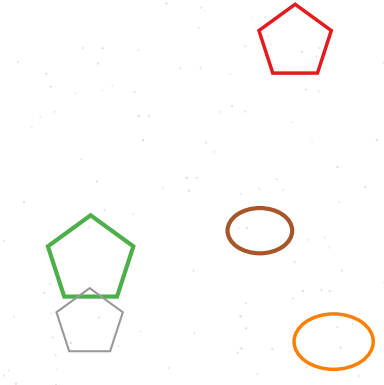[{"shape": "pentagon", "thickness": 2.5, "radius": 0.49, "center": [0.767, 0.89]}, {"shape": "pentagon", "thickness": 3, "radius": 0.58, "center": [0.235, 0.324]}, {"shape": "oval", "thickness": 2.5, "radius": 0.51, "center": [0.867, 0.113]}, {"shape": "oval", "thickness": 3, "radius": 0.42, "center": [0.675, 0.401]}, {"shape": "pentagon", "thickness": 1.5, "radius": 0.45, "center": [0.233, 0.161]}]